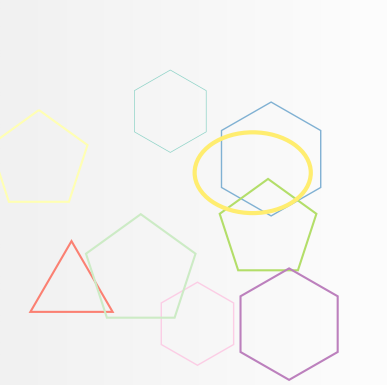[{"shape": "hexagon", "thickness": 0.5, "radius": 0.54, "center": [0.44, 0.711]}, {"shape": "pentagon", "thickness": 1.5, "radius": 0.66, "center": [0.1, 0.582]}, {"shape": "triangle", "thickness": 1.5, "radius": 0.61, "center": [0.185, 0.251]}, {"shape": "hexagon", "thickness": 1, "radius": 0.74, "center": [0.7, 0.587]}, {"shape": "pentagon", "thickness": 1.5, "radius": 0.66, "center": [0.692, 0.404]}, {"shape": "hexagon", "thickness": 1, "radius": 0.54, "center": [0.51, 0.159]}, {"shape": "hexagon", "thickness": 1.5, "radius": 0.72, "center": [0.746, 0.158]}, {"shape": "pentagon", "thickness": 1.5, "radius": 0.74, "center": [0.363, 0.295]}, {"shape": "oval", "thickness": 3, "radius": 0.75, "center": [0.652, 0.551]}]